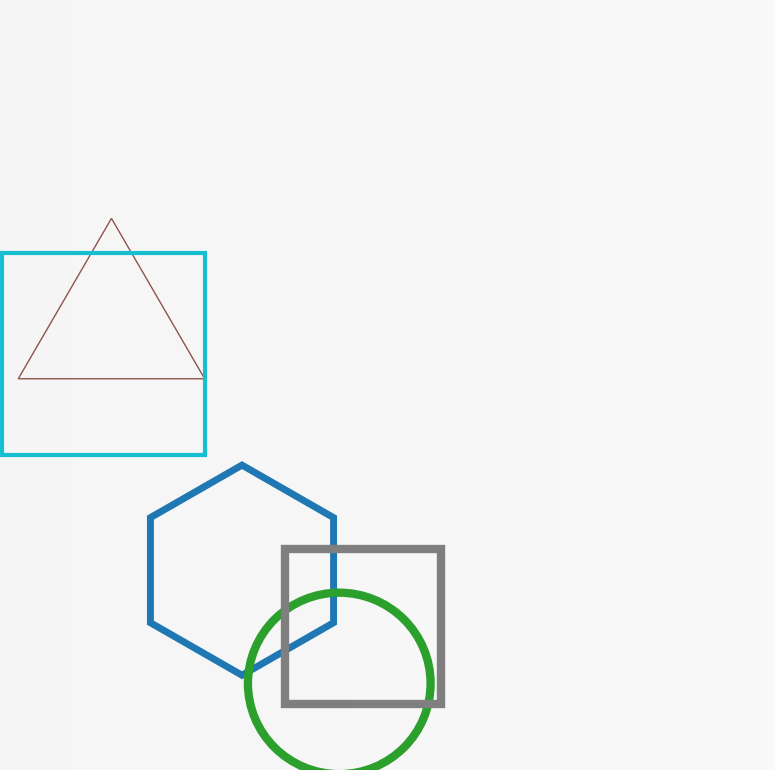[{"shape": "hexagon", "thickness": 2.5, "radius": 0.68, "center": [0.312, 0.26]}, {"shape": "circle", "thickness": 3, "radius": 0.59, "center": [0.438, 0.112]}, {"shape": "triangle", "thickness": 0.5, "radius": 0.69, "center": [0.144, 0.578]}, {"shape": "square", "thickness": 3, "radius": 0.5, "center": [0.468, 0.187]}, {"shape": "square", "thickness": 1.5, "radius": 0.66, "center": [0.134, 0.54]}]